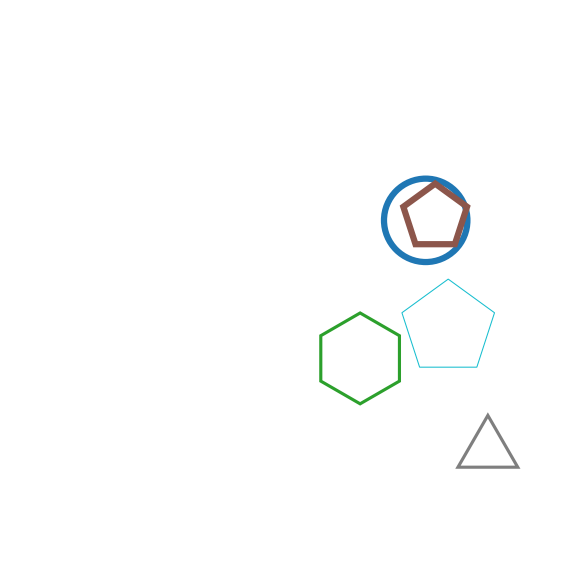[{"shape": "circle", "thickness": 3, "radius": 0.36, "center": [0.737, 0.618]}, {"shape": "hexagon", "thickness": 1.5, "radius": 0.39, "center": [0.624, 0.379]}, {"shape": "pentagon", "thickness": 3, "radius": 0.29, "center": [0.754, 0.623]}, {"shape": "triangle", "thickness": 1.5, "radius": 0.3, "center": [0.845, 0.22]}, {"shape": "pentagon", "thickness": 0.5, "radius": 0.42, "center": [0.776, 0.432]}]